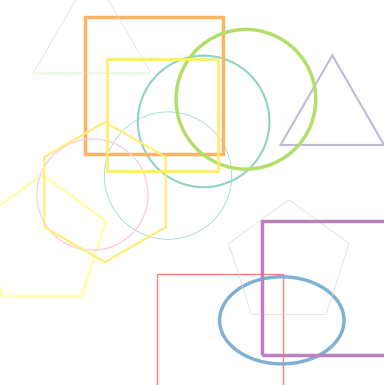[{"shape": "circle", "thickness": 0.5, "radius": 0.83, "center": [0.436, 0.544]}, {"shape": "circle", "thickness": 1.5, "radius": 0.85, "center": [0.529, 0.685]}, {"shape": "pentagon", "thickness": 2, "radius": 0.87, "center": [0.109, 0.372]}, {"shape": "triangle", "thickness": 1.5, "radius": 0.78, "center": [0.863, 0.701]}, {"shape": "square", "thickness": 1, "radius": 0.82, "center": [0.572, 0.124]}, {"shape": "oval", "thickness": 2.5, "radius": 0.81, "center": [0.732, 0.168]}, {"shape": "square", "thickness": 2.5, "radius": 0.89, "center": [0.4, 0.778]}, {"shape": "circle", "thickness": 2.5, "radius": 0.91, "center": [0.639, 0.742]}, {"shape": "circle", "thickness": 1, "radius": 0.72, "center": [0.24, 0.495]}, {"shape": "pentagon", "thickness": 0.5, "radius": 0.82, "center": [0.75, 0.317]}, {"shape": "square", "thickness": 2.5, "radius": 0.87, "center": [0.855, 0.252]}, {"shape": "triangle", "thickness": 0.5, "radius": 0.88, "center": [0.239, 0.898]}, {"shape": "hexagon", "thickness": 1.5, "radius": 0.91, "center": [0.273, 0.501]}, {"shape": "square", "thickness": 2, "radius": 0.72, "center": [0.422, 0.701]}]